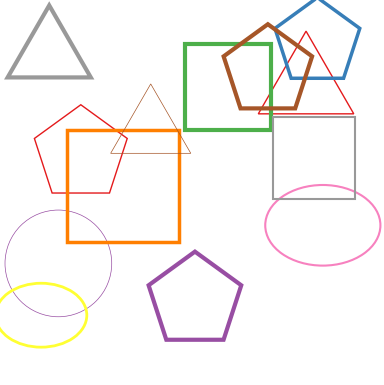[{"shape": "pentagon", "thickness": 1, "radius": 0.63, "center": [0.21, 0.601]}, {"shape": "triangle", "thickness": 1, "radius": 0.72, "center": [0.795, 0.776]}, {"shape": "pentagon", "thickness": 2.5, "radius": 0.58, "center": [0.824, 0.89]}, {"shape": "square", "thickness": 3, "radius": 0.56, "center": [0.592, 0.775]}, {"shape": "circle", "thickness": 0.5, "radius": 0.69, "center": [0.152, 0.316]}, {"shape": "pentagon", "thickness": 3, "radius": 0.63, "center": [0.506, 0.22]}, {"shape": "square", "thickness": 2.5, "radius": 0.73, "center": [0.32, 0.517]}, {"shape": "oval", "thickness": 2, "radius": 0.59, "center": [0.107, 0.181]}, {"shape": "pentagon", "thickness": 3, "radius": 0.6, "center": [0.696, 0.816]}, {"shape": "triangle", "thickness": 0.5, "radius": 0.6, "center": [0.391, 0.662]}, {"shape": "oval", "thickness": 1.5, "radius": 0.75, "center": [0.839, 0.415]}, {"shape": "square", "thickness": 1.5, "radius": 0.53, "center": [0.815, 0.589]}, {"shape": "triangle", "thickness": 3, "radius": 0.62, "center": [0.128, 0.861]}]